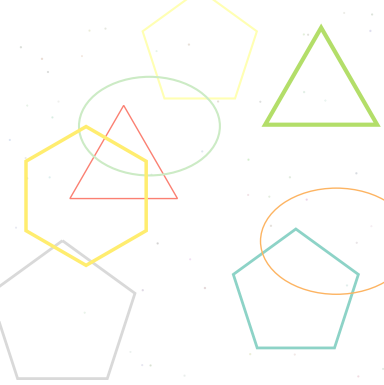[{"shape": "pentagon", "thickness": 2, "radius": 0.85, "center": [0.768, 0.234]}, {"shape": "pentagon", "thickness": 1.5, "radius": 0.78, "center": [0.519, 0.87]}, {"shape": "triangle", "thickness": 1, "radius": 0.81, "center": [0.321, 0.565]}, {"shape": "oval", "thickness": 1, "radius": 0.98, "center": [0.874, 0.374]}, {"shape": "triangle", "thickness": 3, "radius": 0.84, "center": [0.834, 0.76]}, {"shape": "pentagon", "thickness": 2, "radius": 0.99, "center": [0.162, 0.177]}, {"shape": "oval", "thickness": 1.5, "radius": 0.91, "center": [0.388, 0.672]}, {"shape": "hexagon", "thickness": 2.5, "radius": 0.9, "center": [0.224, 0.491]}]